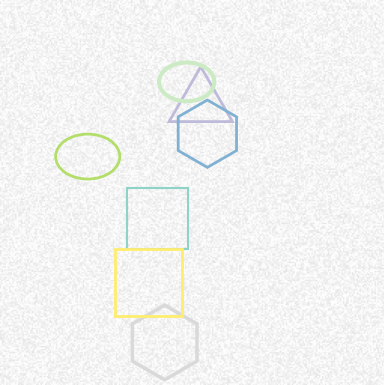[{"shape": "square", "thickness": 1.5, "radius": 0.39, "center": [0.41, 0.433]}, {"shape": "triangle", "thickness": 2, "radius": 0.47, "center": [0.521, 0.732]}, {"shape": "hexagon", "thickness": 2, "radius": 0.44, "center": [0.539, 0.653]}, {"shape": "oval", "thickness": 2, "radius": 0.42, "center": [0.228, 0.593]}, {"shape": "hexagon", "thickness": 2.5, "radius": 0.48, "center": [0.428, 0.11]}, {"shape": "oval", "thickness": 3, "radius": 0.36, "center": [0.485, 0.787]}, {"shape": "square", "thickness": 2, "radius": 0.43, "center": [0.386, 0.267]}]